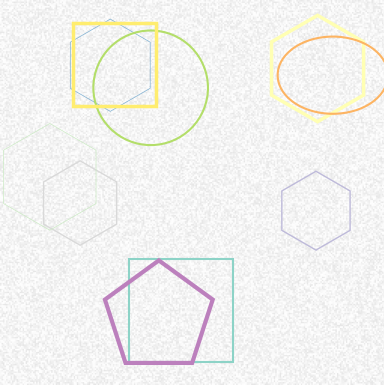[{"shape": "square", "thickness": 1.5, "radius": 0.67, "center": [0.47, 0.193]}, {"shape": "hexagon", "thickness": 2.5, "radius": 0.69, "center": [0.825, 0.822]}, {"shape": "hexagon", "thickness": 1, "radius": 0.51, "center": [0.821, 0.453]}, {"shape": "hexagon", "thickness": 0.5, "radius": 0.6, "center": [0.286, 0.831]}, {"shape": "oval", "thickness": 1.5, "radius": 0.72, "center": [0.864, 0.805]}, {"shape": "circle", "thickness": 1.5, "radius": 0.74, "center": [0.391, 0.772]}, {"shape": "hexagon", "thickness": 1, "radius": 0.55, "center": [0.208, 0.473]}, {"shape": "pentagon", "thickness": 3, "radius": 0.74, "center": [0.413, 0.176]}, {"shape": "hexagon", "thickness": 0.5, "radius": 0.69, "center": [0.129, 0.541]}, {"shape": "square", "thickness": 2.5, "radius": 0.54, "center": [0.297, 0.833]}]